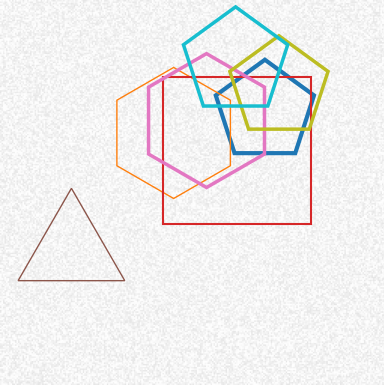[{"shape": "pentagon", "thickness": 3, "radius": 0.67, "center": [0.688, 0.711]}, {"shape": "hexagon", "thickness": 1, "radius": 0.85, "center": [0.451, 0.655]}, {"shape": "square", "thickness": 1.5, "radius": 0.96, "center": [0.616, 0.609]}, {"shape": "triangle", "thickness": 1, "radius": 0.8, "center": [0.186, 0.351]}, {"shape": "hexagon", "thickness": 2.5, "radius": 0.87, "center": [0.536, 0.687]}, {"shape": "pentagon", "thickness": 2.5, "radius": 0.67, "center": [0.724, 0.773]}, {"shape": "pentagon", "thickness": 2.5, "radius": 0.71, "center": [0.612, 0.84]}]